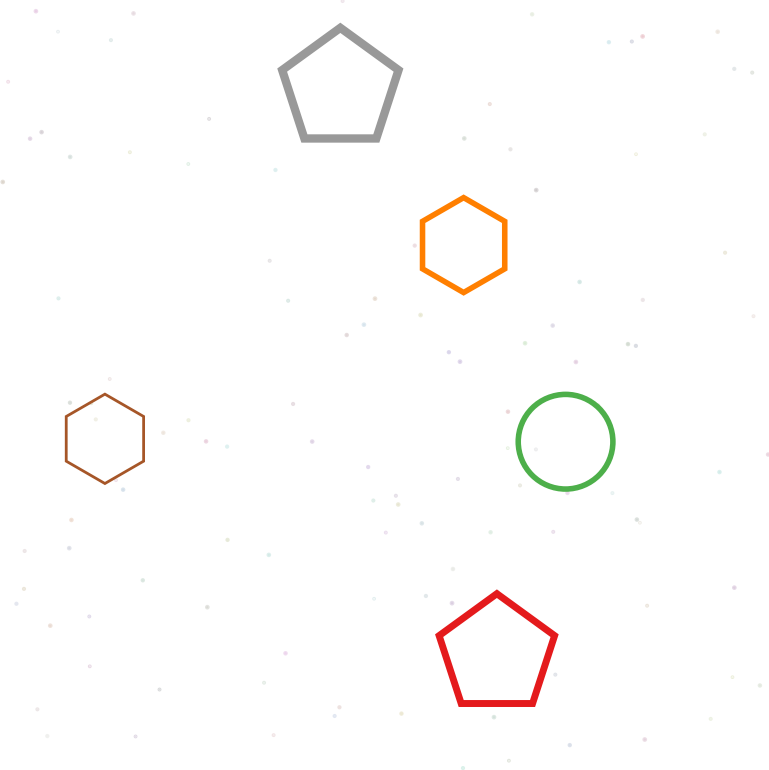[{"shape": "pentagon", "thickness": 2.5, "radius": 0.39, "center": [0.645, 0.15]}, {"shape": "circle", "thickness": 2, "radius": 0.31, "center": [0.734, 0.426]}, {"shape": "hexagon", "thickness": 2, "radius": 0.31, "center": [0.602, 0.682]}, {"shape": "hexagon", "thickness": 1, "radius": 0.29, "center": [0.136, 0.43]}, {"shape": "pentagon", "thickness": 3, "radius": 0.4, "center": [0.442, 0.884]}]